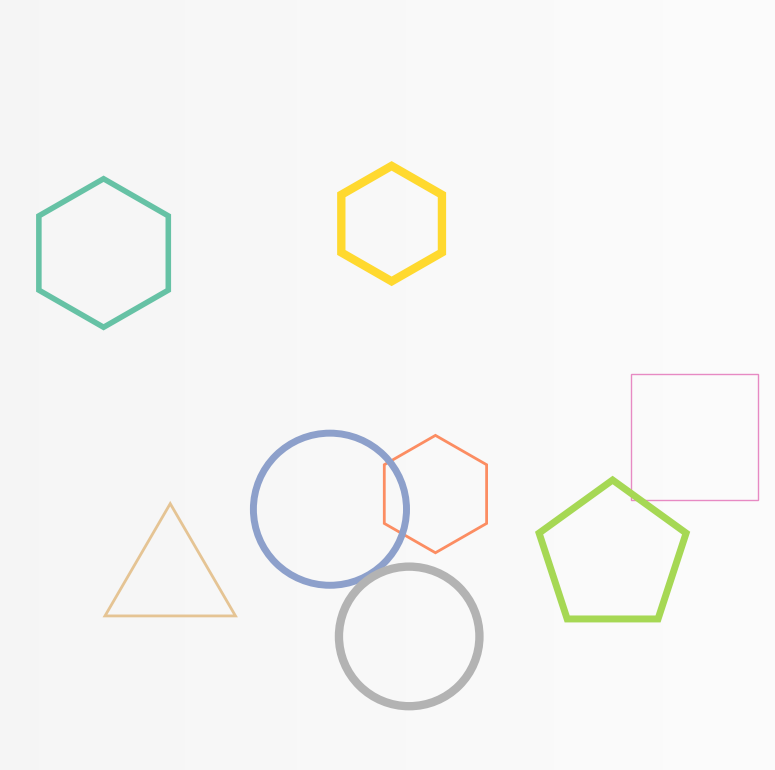[{"shape": "hexagon", "thickness": 2, "radius": 0.48, "center": [0.134, 0.671]}, {"shape": "hexagon", "thickness": 1, "radius": 0.38, "center": [0.562, 0.358]}, {"shape": "circle", "thickness": 2.5, "radius": 0.49, "center": [0.426, 0.339]}, {"shape": "square", "thickness": 0.5, "radius": 0.41, "center": [0.896, 0.432]}, {"shape": "pentagon", "thickness": 2.5, "radius": 0.5, "center": [0.79, 0.277]}, {"shape": "hexagon", "thickness": 3, "radius": 0.37, "center": [0.505, 0.71]}, {"shape": "triangle", "thickness": 1, "radius": 0.49, "center": [0.22, 0.249]}, {"shape": "circle", "thickness": 3, "radius": 0.45, "center": [0.528, 0.173]}]